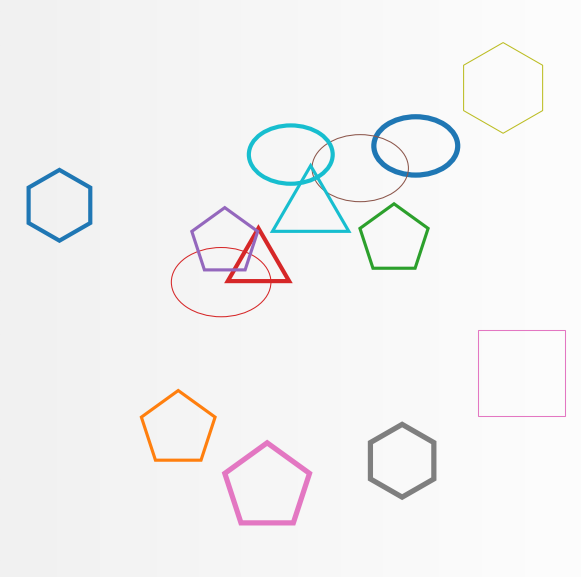[{"shape": "hexagon", "thickness": 2, "radius": 0.31, "center": [0.102, 0.644]}, {"shape": "oval", "thickness": 2.5, "radius": 0.36, "center": [0.715, 0.746]}, {"shape": "pentagon", "thickness": 1.5, "radius": 0.33, "center": [0.307, 0.256]}, {"shape": "pentagon", "thickness": 1.5, "radius": 0.31, "center": [0.678, 0.585]}, {"shape": "oval", "thickness": 0.5, "radius": 0.43, "center": [0.38, 0.511]}, {"shape": "triangle", "thickness": 2, "radius": 0.3, "center": [0.445, 0.543]}, {"shape": "pentagon", "thickness": 1.5, "radius": 0.3, "center": [0.387, 0.58]}, {"shape": "oval", "thickness": 0.5, "radius": 0.41, "center": [0.62, 0.708]}, {"shape": "square", "thickness": 0.5, "radius": 0.37, "center": [0.897, 0.353]}, {"shape": "pentagon", "thickness": 2.5, "radius": 0.38, "center": [0.46, 0.156]}, {"shape": "hexagon", "thickness": 2.5, "radius": 0.32, "center": [0.692, 0.201]}, {"shape": "hexagon", "thickness": 0.5, "radius": 0.39, "center": [0.866, 0.847]}, {"shape": "triangle", "thickness": 1.5, "radius": 0.38, "center": [0.534, 0.636]}, {"shape": "oval", "thickness": 2, "radius": 0.36, "center": [0.5, 0.731]}]